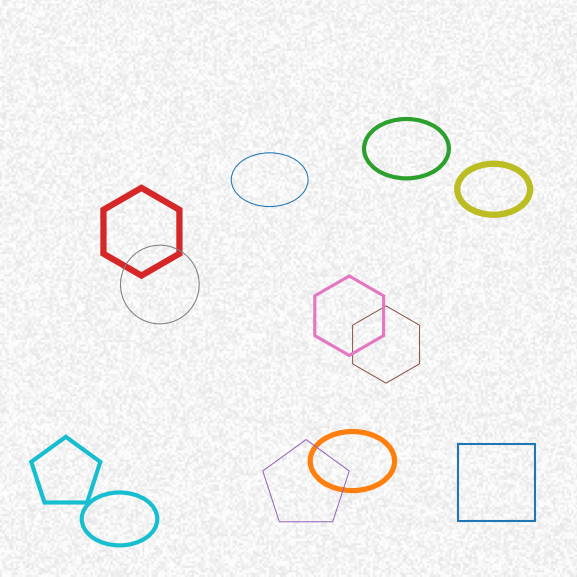[{"shape": "oval", "thickness": 0.5, "radius": 0.33, "center": [0.467, 0.688]}, {"shape": "square", "thickness": 1, "radius": 0.33, "center": [0.859, 0.164]}, {"shape": "oval", "thickness": 2.5, "radius": 0.37, "center": [0.61, 0.201]}, {"shape": "oval", "thickness": 2, "radius": 0.37, "center": [0.704, 0.742]}, {"shape": "hexagon", "thickness": 3, "radius": 0.38, "center": [0.245, 0.598]}, {"shape": "pentagon", "thickness": 0.5, "radius": 0.39, "center": [0.53, 0.159]}, {"shape": "hexagon", "thickness": 0.5, "radius": 0.33, "center": [0.669, 0.403]}, {"shape": "hexagon", "thickness": 1.5, "radius": 0.34, "center": [0.605, 0.452]}, {"shape": "circle", "thickness": 0.5, "radius": 0.34, "center": [0.277, 0.506]}, {"shape": "oval", "thickness": 3, "radius": 0.32, "center": [0.855, 0.671]}, {"shape": "pentagon", "thickness": 2, "radius": 0.31, "center": [0.114, 0.18]}, {"shape": "oval", "thickness": 2, "radius": 0.33, "center": [0.207, 0.101]}]